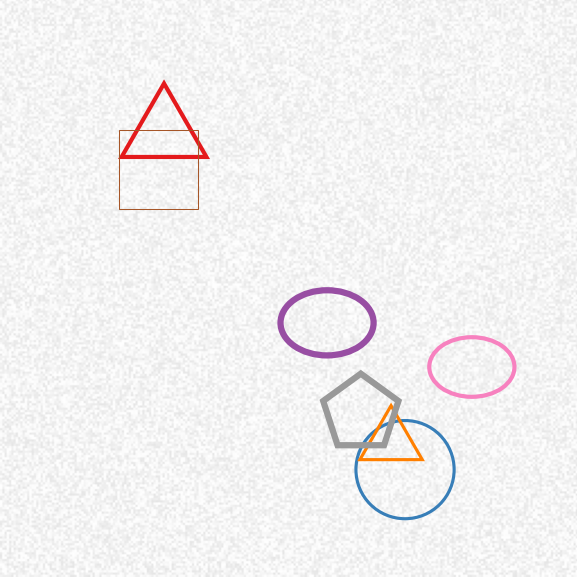[{"shape": "triangle", "thickness": 2, "radius": 0.42, "center": [0.284, 0.77]}, {"shape": "circle", "thickness": 1.5, "radius": 0.43, "center": [0.701, 0.186]}, {"shape": "oval", "thickness": 3, "radius": 0.4, "center": [0.566, 0.44]}, {"shape": "triangle", "thickness": 1.5, "radius": 0.31, "center": [0.677, 0.234]}, {"shape": "square", "thickness": 0.5, "radius": 0.34, "center": [0.274, 0.706]}, {"shape": "oval", "thickness": 2, "radius": 0.37, "center": [0.817, 0.364]}, {"shape": "pentagon", "thickness": 3, "radius": 0.34, "center": [0.625, 0.284]}]